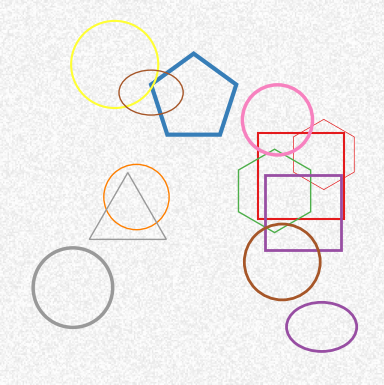[{"shape": "hexagon", "thickness": 0.5, "radius": 0.46, "center": [0.841, 0.599]}, {"shape": "square", "thickness": 1.5, "radius": 0.56, "center": [0.782, 0.543]}, {"shape": "pentagon", "thickness": 3, "radius": 0.58, "center": [0.503, 0.744]}, {"shape": "hexagon", "thickness": 1, "radius": 0.54, "center": [0.713, 0.504]}, {"shape": "square", "thickness": 2, "radius": 0.49, "center": [0.787, 0.448]}, {"shape": "oval", "thickness": 2, "radius": 0.46, "center": [0.835, 0.151]}, {"shape": "circle", "thickness": 1, "radius": 0.42, "center": [0.354, 0.488]}, {"shape": "circle", "thickness": 1.5, "radius": 0.57, "center": [0.298, 0.833]}, {"shape": "oval", "thickness": 1, "radius": 0.42, "center": [0.392, 0.76]}, {"shape": "circle", "thickness": 2, "radius": 0.49, "center": [0.733, 0.32]}, {"shape": "circle", "thickness": 2.5, "radius": 0.46, "center": [0.721, 0.689]}, {"shape": "circle", "thickness": 2.5, "radius": 0.52, "center": [0.189, 0.253]}, {"shape": "triangle", "thickness": 1, "radius": 0.58, "center": [0.332, 0.436]}]